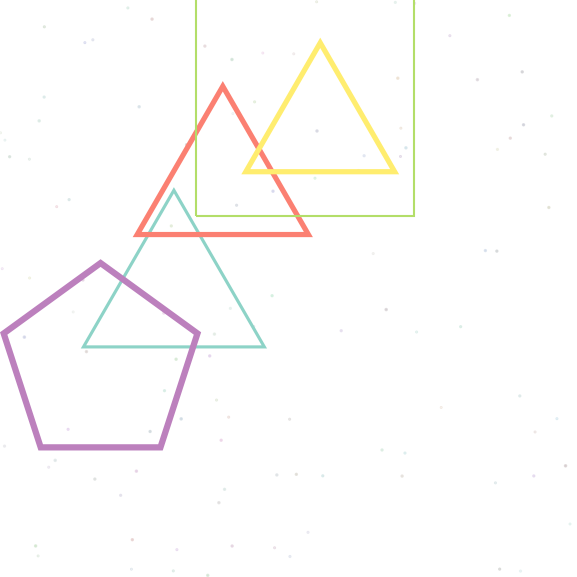[{"shape": "triangle", "thickness": 1.5, "radius": 0.9, "center": [0.301, 0.489]}, {"shape": "triangle", "thickness": 2.5, "radius": 0.86, "center": [0.386, 0.679]}, {"shape": "square", "thickness": 1, "radius": 0.94, "center": [0.529, 0.814]}, {"shape": "pentagon", "thickness": 3, "radius": 0.88, "center": [0.174, 0.367]}, {"shape": "triangle", "thickness": 2.5, "radius": 0.74, "center": [0.555, 0.776]}]